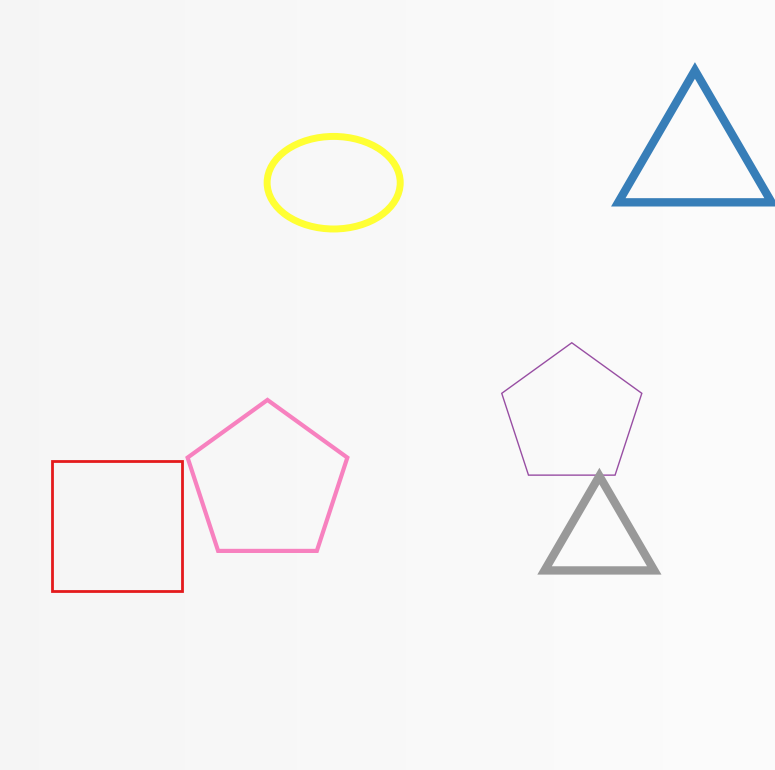[{"shape": "square", "thickness": 1, "radius": 0.42, "center": [0.151, 0.317]}, {"shape": "triangle", "thickness": 3, "radius": 0.57, "center": [0.897, 0.794]}, {"shape": "pentagon", "thickness": 0.5, "radius": 0.48, "center": [0.738, 0.46]}, {"shape": "oval", "thickness": 2.5, "radius": 0.43, "center": [0.431, 0.763]}, {"shape": "pentagon", "thickness": 1.5, "radius": 0.54, "center": [0.345, 0.372]}, {"shape": "triangle", "thickness": 3, "radius": 0.41, "center": [0.773, 0.3]}]